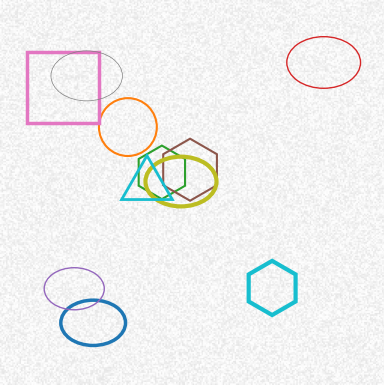[{"shape": "oval", "thickness": 2.5, "radius": 0.42, "center": [0.242, 0.162]}, {"shape": "circle", "thickness": 1.5, "radius": 0.38, "center": [0.332, 0.67]}, {"shape": "hexagon", "thickness": 1.5, "radius": 0.35, "center": [0.42, 0.552]}, {"shape": "oval", "thickness": 1, "radius": 0.48, "center": [0.841, 0.838]}, {"shape": "oval", "thickness": 1, "radius": 0.39, "center": [0.193, 0.25]}, {"shape": "hexagon", "thickness": 1.5, "radius": 0.4, "center": [0.494, 0.559]}, {"shape": "square", "thickness": 2.5, "radius": 0.46, "center": [0.164, 0.772]}, {"shape": "oval", "thickness": 0.5, "radius": 0.46, "center": [0.225, 0.803]}, {"shape": "oval", "thickness": 3, "radius": 0.46, "center": [0.47, 0.528]}, {"shape": "hexagon", "thickness": 3, "radius": 0.35, "center": [0.707, 0.252]}, {"shape": "triangle", "thickness": 2, "radius": 0.38, "center": [0.382, 0.52]}]